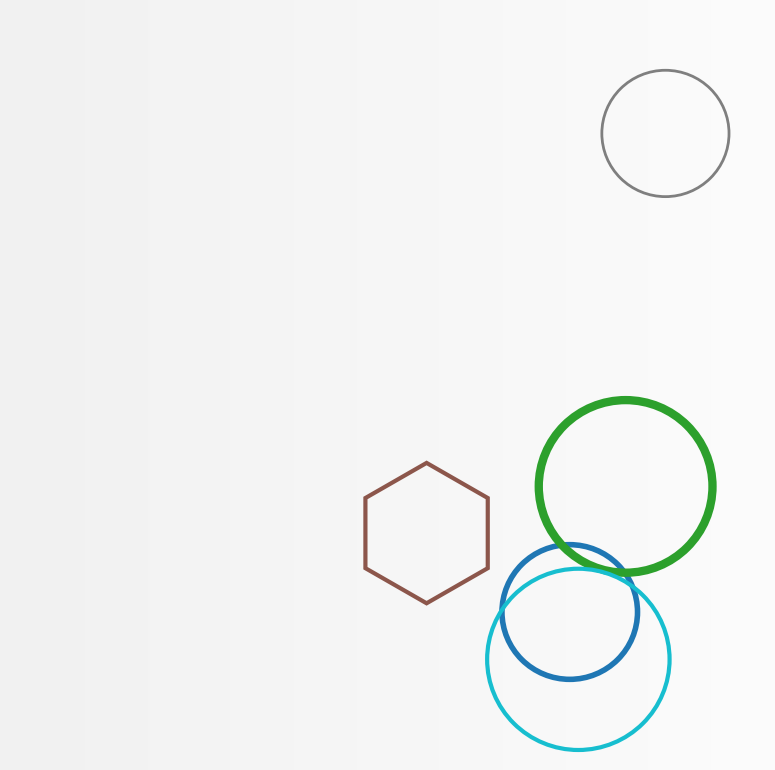[{"shape": "circle", "thickness": 2, "radius": 0.44, "center": [0.735, 0.205]}, {"shape": "circle", "thickness": 3, "radius": 0.56, "center": [0.807, 0.368]}, {"shape": "hexagon", "thickness": 1.5, "radius": 0.46, "center": [0.55, 0.308]}, {"shape": "circle", "thickness": 1, "radius": 0.41, "center": [0.859, 0.827]}, {"shape": "circle", "thickness": 1.5, "radius": 0.59, "center": [0.746, 0.144]}]